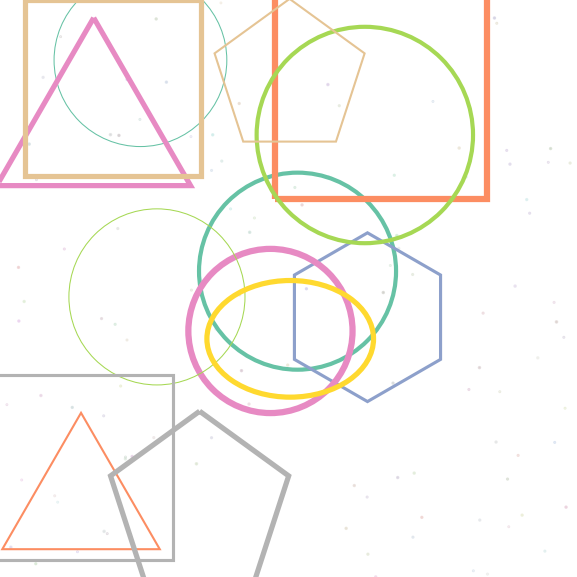[{"shape": "circle", "thickness": 2, "radius": 0.85, "center": [0.515, 0.53]}, {"shape": "circle", "thickness": 0.5, "radius": 0.75, "center": [0.243, 0.895]}, {"shape": "square", "thickness": 3, "radius": 0.91, "center": [0.66, 0.837]}, {"shape": "triangle", "thickness": 1, "radius": 0.79, "center": [0.14, 0.127]}, {"shape": "hexagon", "thickness": 1.5, "radius": 0.73, "center": [0.636, 0.45]}, {"shape": "triangle", "thickness": 2.5, "radius": 0.97, "center": [0.162, 0.775]}, {"shape": "circle", "thickness": 3, "radius": 0.71, "center": [0.468, 0.426]}, {"shape": "circle", "thickness": 2, "radius": 0.94, "center": [0.632, 0.765]}, {"shape": "circle", "thickness": 0.5, "radius": 0.76, "center": [0.272, 0.485]}, {"shape": "oval", "thickness": 2.5, "radius": 0.72, "center": [0.503, 0.412]}, {"shape": "pentagon", "thickness": 1, "radius": 0.68, "center": [0.501, 0.864]}, {"shape": "square", "thickness": 2.5, "radius": 0.76, "center": [0.196, 0.847]}, {"shape": "square", "thickness": 1.5, "radius": 0.8, "center": [0.139, 0.19]}, {"shape": "pentagon", "thickness": 2.5, "radius": 0.81, "center": [0.346, 0.125]}]